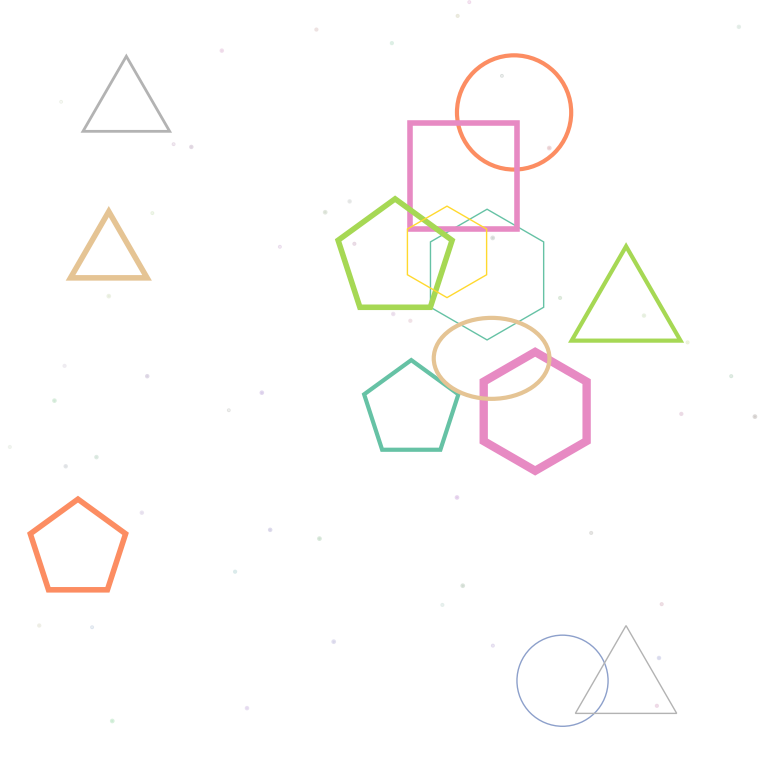[{"shape": "pentagon", "thickness": 1.5, "radius": 0.32, "center": [0.534, 0.468]}, {"shape": "hexagon", "thickness": 0.5, "radius": 0.42, "center": [0.633, 0.643]}, {"shape": "pentagon", "thickness": 2, "radius": 0.33, "center": [0.101, 0.287]}, {"shape": "circle", "thickness": 1.5, "radius": 0.37, "center": [0.668, 0.854]}, {"shape": "circle", "thickness": 0.5, "radius": 0.3, "center": [0.731, 0.116]}, {"shape": "square", "thickness": 2, "radius": 0.35, "center": [0.602, 0.772]}, {"shape": "hexagon", "thickness": 3, "radius": 0.39, "center": [0.695, 0.466]}, {"shape": "triangle", "thickness": 1.5, "radius": 0.41, "center": [0.813, 0.598]}, {"shape": "pentagon", "thickness": 2, "radius": 0.39, "center": [0.513, 0.664]}, {"shape": "hexagon", "thickness": 0.5, "radius": 0.3, "center": [0.581, 0.673]}, {"shape": "triangle", "thickness": 2, "radius": 0.29, "center": [0.141, 0.668]}, {"shape": "oval", "thickness": 1.5, "radius": 0.38, "center": [0.638, 0.535]}, {"shape": "triangle", "thickness": 0.5, "radius": 0.38, "center": [0.813, 0.112]}, {"shape": "triangle", "thickness": 1, "radius": 0.32, "center": [0.164, 0.862]}]